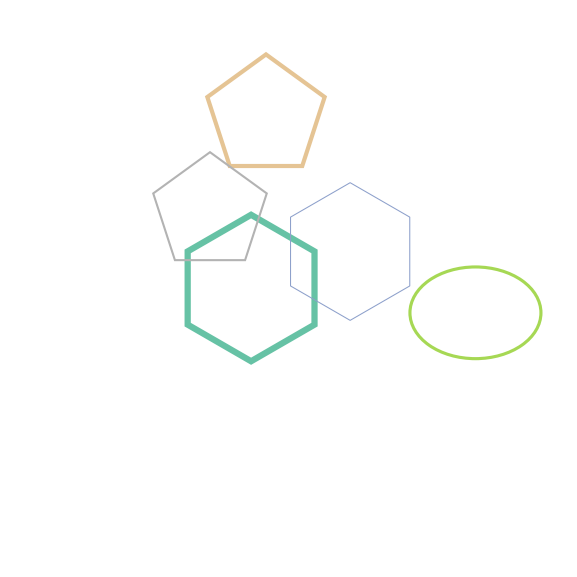[{"shape": "hexagon", "thickness": 3, "radius": 0.63, "center": [0.435, 0.5]}, {"shape": "hexagon", "thickness": 0.5, "radius": 0.6, "center": [0.606, 0.564]}, {"shape": "oval", "thickness": 1.5, "radius": 0.57, "center": [0.823, 0.457]}, {"shape": "pentagon", "thickness": 2, "radius": 0.53, "center": [0.461, 0.798]}, {"shape": "pentagon", "thickness": 1, "radius": 0.52, "center": [0.364, 0.632]}]